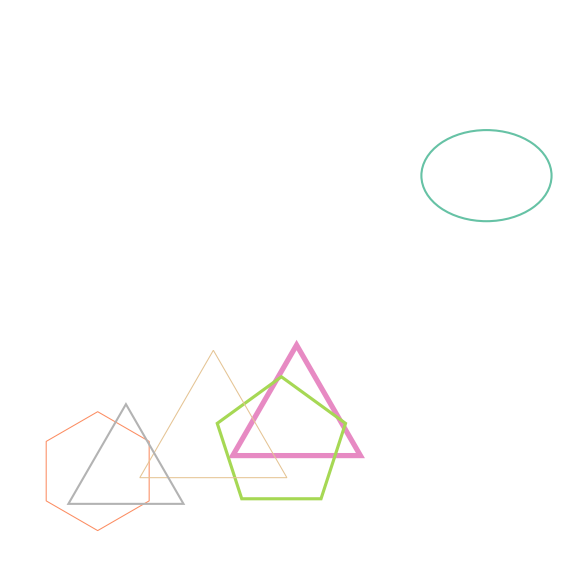[{"shape": "oval", "thickness": 1, "radius": 0.56, "center": [0.842, 0.695]}, {"shape": "hexagon", "thickness": 0.5, "radius": 0.51, "center": [0.169, 0.183]}, {"shape": "triangle", "thickness": 2.5, "radius": 0.64, "center": [0.514, 0.274]}, {"shape": "pentagon", "thickness": 1.5, "radius": 0.58, "center": [0.487, 0.23]}, {"shape": "triangle", "thickness": 0.5, "radius": 0.74, "center": [0.369, 0.246]}, {"shape": "triangle", "thickness": 1, "radius": 0.58, "center": [0.218, 0.184]}]